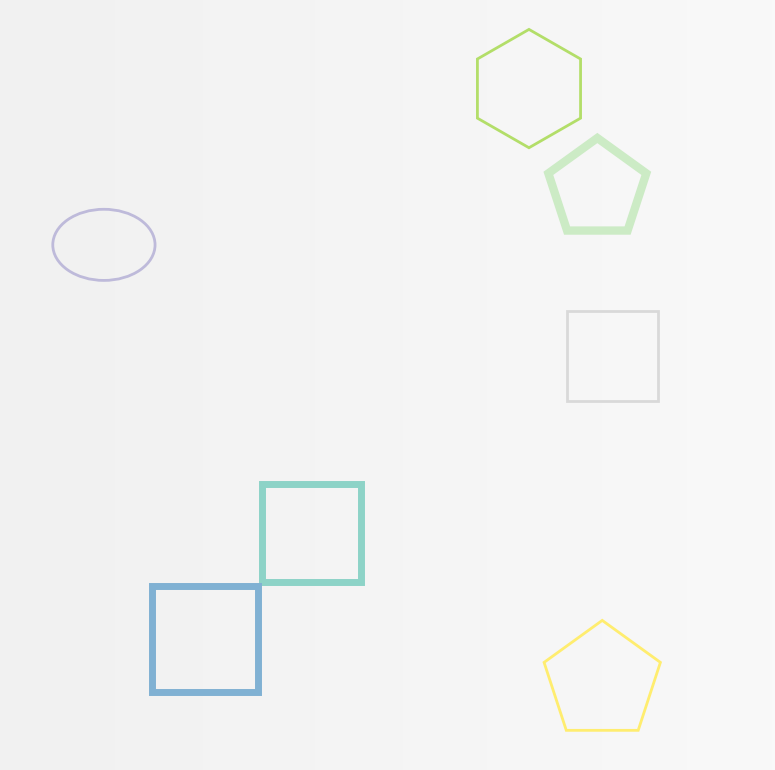[{"shape": "square", "thickness": 2.5, "radius": 0.32, "center": [0.402, 0.308]}, {"shape": "oval", "thickness": 1, "radius": 0.33, "center": [0.134, 0.682]}, {"shape": "square", "thickness": 2.5, "radius": 0.34, "center": [0.264, 0.17]}, {"shape": "hexagon", "thickness": 1, "radius": 0.38, "center": [0.683, 0.885]}, {"shape": "square", "thickness": 1, "radius": 0.29, "center": [0.79, 0.538]}, {"shape": "pentagon", "thickness": 3, "radius": 0.33, "center": [0.771, 0.754]}, {"shape": "pentagon", "thickness": 1, "radius": 0.39, "center": [0.777, 0.115]}]